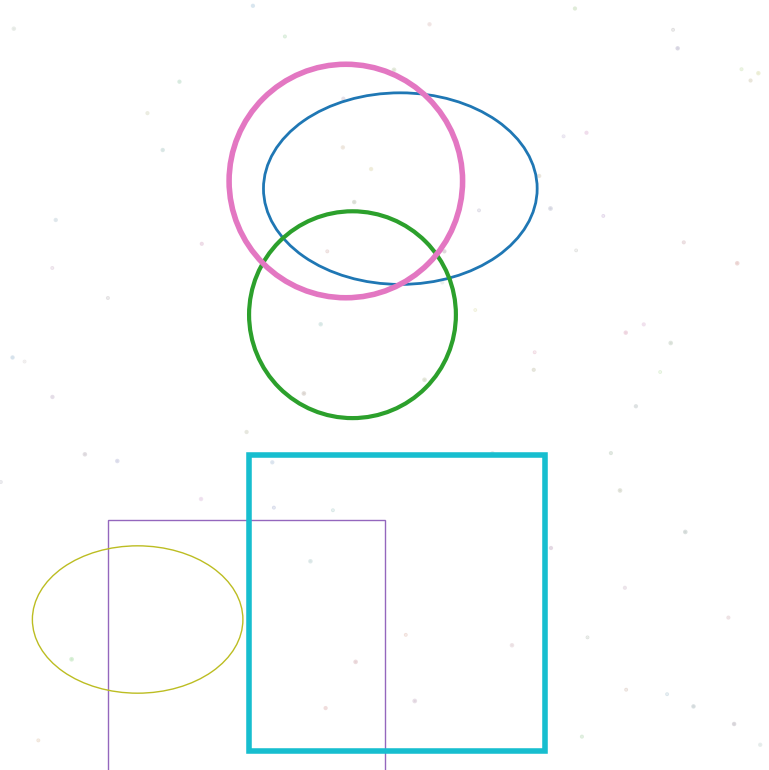[{"shape": "oval", "thickness": 1, "radius": 0.89, "center": [0.52, 0.755]}, {"shape": "circle", "thickness": 1.5, "radius": 0.67, "center": [0.458, 0.591]}, {"shape": "square", "thickness": 0.5, "radius": 0.9, "center": [0.319, 0.145]}, {"shape": "circle", "thickness": 2, "radius": 0.76, "center": [0.449, 0.765]}, {"shape": "oval", "thickness": 0.5, "radius": 0.68, "center": [0.179, 0.195]}, {"shape": "square", "thickness": 2, "radius": 0.96, "center": [0.516, 0.217]}]